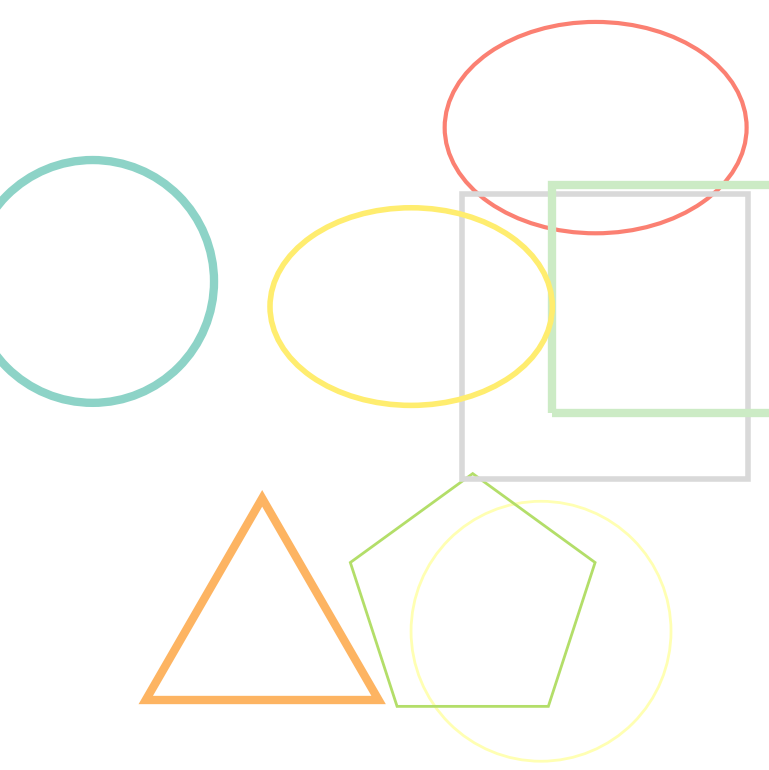[{"shape": "circle", "thickness": 3, "radius": 0.79, "center": [0.12, 0.634]}, {"shape": "circle", "thickness": 1, "radius": 0.84, "center": [0.703, 0.18]}, {"shape": "oval", "thickness": 1.5, "radius": 0.98, "center": [0.774, 0.834]}, {"shape": "triangle", "thickness": 3, "radius": 0.87, "center": [0.341, 0.178]}, {"shape": "pentagon", "thickness": 1, "radius": 0.84, "center": [0.614, 0.218]}, {"shape": "square", "thickness": 2, "radius": 0.93, "center": [0.785, 0.563]}, {"shape": "square", "thickness": 3, "radius": 0.74, "center": [0.865, 0.611]}, {"shape": "oval", "thickness": 2, "radius": 0.92, "center": [0.534, 0.602]}]